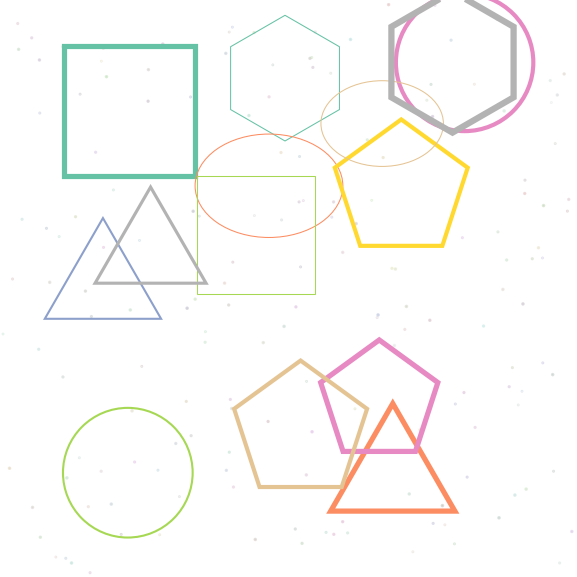[{"shape": "hexagon", "thickness": 0.5, "radius": 0.54, "center": [0.494, 0.864]}, {"shape": "square", "thickness": 2.5, "radius": 0.57, "center": [0.224, 0.807]}, {"shape": "triangle", "thickness": 2.5, "radius": 0.62, "center": [0.68, 0.176]}, {"shape": "oval", "thickness": 0.5, "radius": 0.64, "center": [0.466, 0.677]}, {"shape": "triangle", "thickness": 1, "radius": 0.58, "center": [0.178, 0.505]}, {"shape": "pentagon", "thickness": 2.5, "radius": 0.53, "center": [0.657, 0.304]}, {"shape": "circle", "thickness": 2, "radius": 0.59, "center": [0.805, 0.891]}, {"shape": "circle", "thickness": 1, "radius": 0.56, "center": [0.221, 0.181]}, {"shape": "square", "thickness": 0.5, "radius": 0.51, "center": [0.443, 0.593]}, {"shape": "pentagon", "thickness": 2, "radius": 0.6, "center": [0.695, 0.671]}, {"shape": "pentagon", "thickness": 2, "radius": 0.61, "center": [0.521, 0.254]}, {"shape": "oval", "thickness": 0.5, "radius": 0.53, "center": [0.662, 0.785]}, {"shape": "hexagon", "thickness": 3, "radius": 0.61, "center": [0.784, 0.892]}, {"shape": "triangle", "thickness": 1.5, "radius": 0.55, "center": [0.261, 0.564]}]